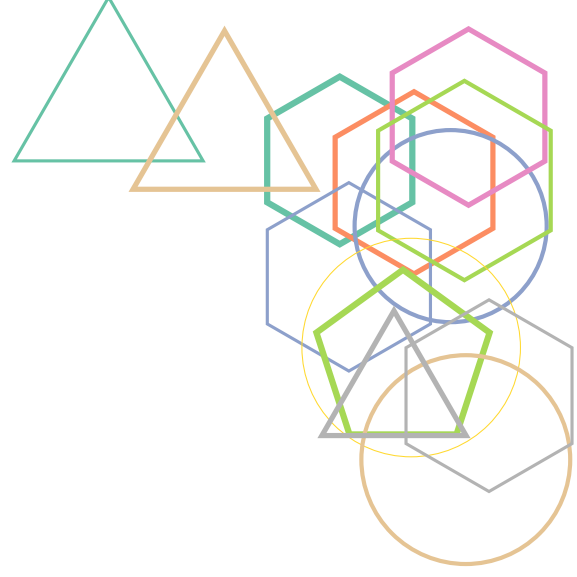[{"shape": "triangle", "thickness": 1.5, "radius": 0.94, "center": [0.188, 0.815]}, {"shape": "hexagon", "thickness": 3, "radius": 0.73, "center": [0.588, 0.721]}, {"shape": "hexagon", "thickness": 2.5, "radius": 0.79, "center": [0.717, 0.683]}, {"shape": "circle", "thickness": 2, "radius": 0.83, "center": [0.78, 0.608]}, {"shape": "hexagon", "thickness": 1.5, "radius": 0.82, "center": [0.604, 0.52]}, {"shape": "hexagon", "thickness": 2.5, "radius": 0.76, "center": [0.811, 0.796]}, {"shape": "hexagon", "thickness": 2, "radius": 0.86, "center": [0.804, 0.687]}, {"shape": "pentagon", "thickness": 3, "radius": 0.79, "center": [0.698, 0.374]}, {"shape": "circle", "thickness": 0.5, "radius": 0.95, "center": [0.712, 0.397]}, {"shape": "circle", "thickness": 2, "radius": 0.9, "center": [0.807, 0.203]}, {"shape": "triangle", "thickness": 2.5, "radius": 0.91, "center": [0.389, 0.763]}, {"shape": "hexagon", "thickness": 1.5, "radius": 0.83, "center": [0.847, 0.314]}, {"shape": "triangle", "thickness": 2.5, "radius": 0.72, "center": [0.682, 0.317]}]